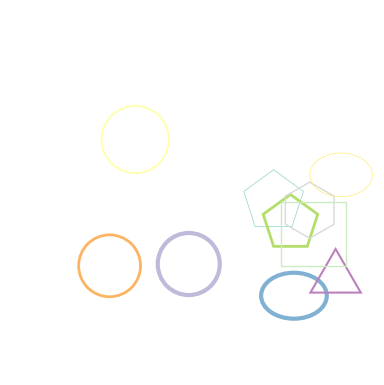[{"shape": "pentagon", "thickness": 0.5, "radius": 0.41, "center": [0.711, 0.478]}, {"shape": "circle", "thickness": 1.5, "radius": 0.44, "center": [0.351, 0.638]}, {"shape": "circle", "thickness": 3, "radius": 0.4, "center": [0.49, 0.314]}, {"shape": "oval", "thickness": 3, "radius": 0.43, "center": [0.763, 0.232]}, {"shape": "circle", "thickness": 2, "radius": 0.4, "center": [0.285, 0.31]}, {"shape": "pentagon", "thickness": 2, "radius": 0.37, "center": [0.754, 0.42]}, {"shape": "hexagon", "thickness": 1, "radius": 0.36, "center": [0.804, 0.454]}, {"shape": "triangle", "thickness": 1.5, "radius": 0.38, "center": [0.872, 0.278]}, {"shape": "square", "thickness": 1, "radius": 0.42, "center": [0.815, 0.392]}, {"shape": "oval", "thickness": 0.5, "radius": 0.41, "center": [0.886, 0.546]}]